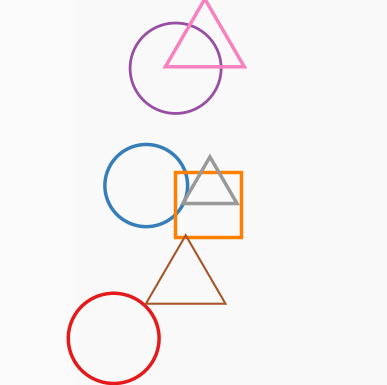[{"shape": "circle", "thickness": 2.5, "radius": 0.59, "center": [0.293, 0.121]}, {"shape": "circle", "thickness": 2.5, "radius": 0.53, "center": [0.377, 0.518]}, {"shape": "circle", "thickness": 2, "radius": 0.59, "center": [0.453, 0.823]}, {"shape": "square", "thickness": 2.5, "radius": 0.42, "center": [0.537, 0.469]}, {"shape": "triangle", "thickness": 1.5, "radius": 0.59, "center": [0.479, 0.27]}, {"shape": "triangle", "thickness": 2.5, "radius": 0.59, "center": [0.529, 0.885]}, {"shape": "triangle", "thickness": 2.5, "radius": 0.4, "center": [0.542, 0.512]}]